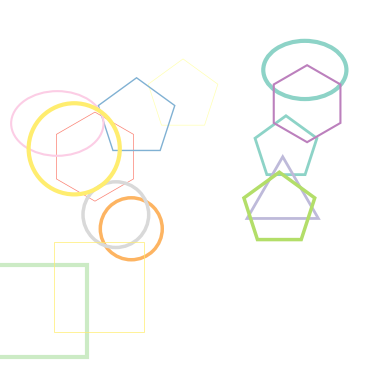[{"shape": "pentagon", "thickness": 2, "radius": 0.42, "center": [0.743, 0.615]}, {"shape": "oval", "thickness": 3, "radius": 0.54, "center": [0.792, 0.818]}, {"shape": "pentagon", "thickness": 0.5, "radius": 0.48, "center": [0.475, 0.752]}, {"shape": "triangle", "thickness": 2, "radius": 0.53, "center": [0.734, 0.486]}, {"shape": "hexagon", "thickness": 0.5, "radius": 0.58, "center": [0.247, 0.593]}, {"shape": "pentagon", "thickness": 1, "radius": 0.52, "center": [0.355, 0.694]}, {"shape": "circle", "thickness": 2.5, "radius": 0.4, "center": [0.341, 0.406]}, {"shape": "pentagon", "thickness": 2.5, "radius": 0.48, "center": [0.726, 0.456]}, {"shape": "oval", "thickness": 1.5, "radius": 0.6, "center": [0.149, 0.679]}, {"shape": "circle", "thickness": 2.5, "radius": 0.43, "center": [0.301, 0.442]}, {"shape": "hexagon", "thickness": 1.5, "radius": 0.5, "center": [0.798, 0.731]}, {"shape": "square", "thickness": 3, "radius": 0.6, "center": [0.107, 0.192]}, {"shape": "square", "thickness": 0.5, "radius": 0.59, "center": [0.258, 0.255]}, {"shape": "circle", "thickness": 3, "radius": 0.59, "center": [0.193, 0.613]}]